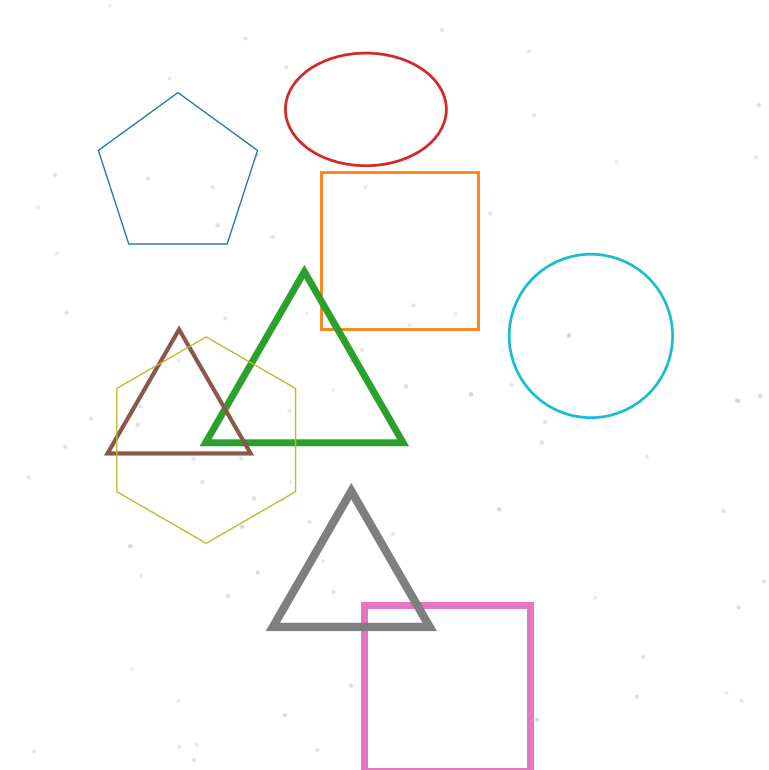[{"shape": "pentagon", "thickness": 0.5, "radius": 0.54, "center": [0.231, 0.771]}, {"shape": "square", "thickness": 1, "radius": 0.51, "center": [0.519, 0.675]}, {"shape": "triangle", "thickness": 2.5, "radius": 0.74, "center": [0.395, 0.499]}, {"shape": "oval", "thickness": 1, "radius": 0.52, "center": [0.475, 0.858]}, {"shape": "triangle", "thickness": 1.5, "radius": 0.54, "center": [0.233, 0.465]}, {"shape": "square", "thickness": 2.5, "radius": 0.54, "center": [0.581, 0.107]}, {"shape": "triangle", "thickness": 3, "radius": 0.59, "center": [0.456, 0.245]}, {"shape": "hexagon", "thickness": 0.5, "radius": 0.67, "center": [0.268, 0.428]}, {"shape": "circle", "thickness": 1, "radius": 0.53, "center": [0.767, 0.564]}]